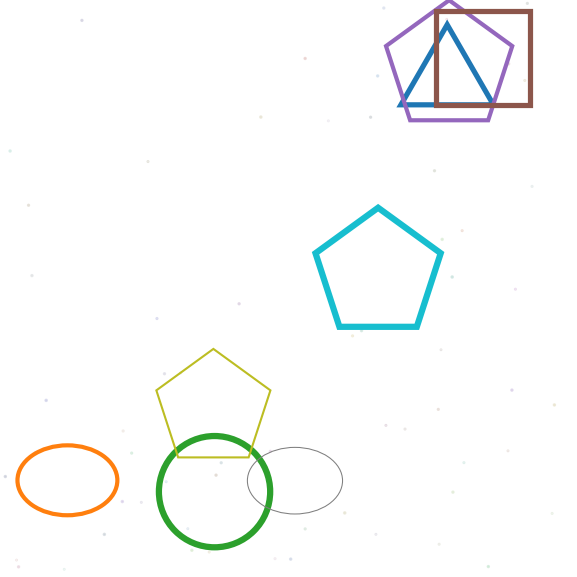[{"shape": "triangle", "thickness": 2.5, "radius": 0.46, "center": [0.774, 0.864]}, {"shape": "oval", "thickness": 2, "radius": 0.43, "center": [0.117, 0.167]}, {"shape": "circle", "thickness": 3, "radius": 0.48, "center": [0.371, 0.148]}, {"shape": "pentagon", "thickness": 2, "radius": 0.57, "center": [0.778, 0.884]}, {"shape": "square", "thickness": 2.5, "radius": 0.41, "center": [0.837, 0.899]}, {"shape": "oval", "thickness": 0.5, "radius": 0.41, "center": [0.511, 0.167]}, {"shape": "pentagon", "thickness": 1, "radius": 0.52, "center": [0.37, 0.291]}, {"shape": "pentagon", "thickness": 3, "radius": 0.57, "center": [0.655, 0.525]}]